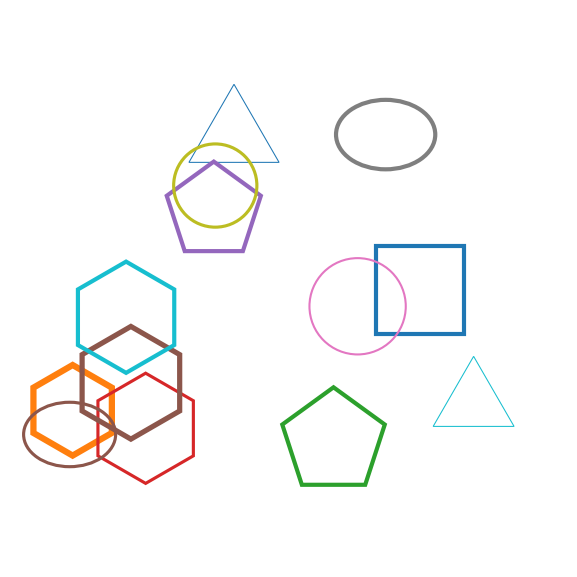[{"shape": "triangle", "thickness": 0.5, "radius": 0.45, "center": [0.405, 0.763]}, {"shape": "square", "thickness": 2, "radius": 0.38, "center": [0.727, 0.497]}, {"shape": "hexagon", "thickness": 3, "radius": 0.39, "center": [0.126, 0.289]}, {"shape": "pentagon", "thickness": 2, "radius": 0.47, "center": [0.578, 0.235]}, {"shape": "hexagon", "thickness": 1.5, "radius": 0.48, "center": [0.252, 0.258]}, {"shape": "pentagon", "thickness": 2, "radius": 0.43, "center": [0.37, 0.634]}, {"shape": "oval", "thickness": 1.5, "radius": 0.4, "center": [0.121, 0.247]}, {"shape": "hexagon", "thickness": 2.5, "radius": 0.49, "center": [0.227, 0.336]}, {"shape": "circle", "thickness": 1, "radius": 0.42, "center": [0.619, 0.469]}, {"shape": "oval", "thickness": 2, "radius": 0.43, "center": [0.668, 0.766]}, {"shape": "circle", "thickness": 1.5, "radius": 0.36, "center": [0.373, 0.678]}, {"shape": "hexagon", "thickness": 2, "radius": 0.48, "center": [0.218, 0.45]}, {"shape": "triangle", "thickness": 0.5, "radius": 0.4, "center": [0.82, 0.301]}]